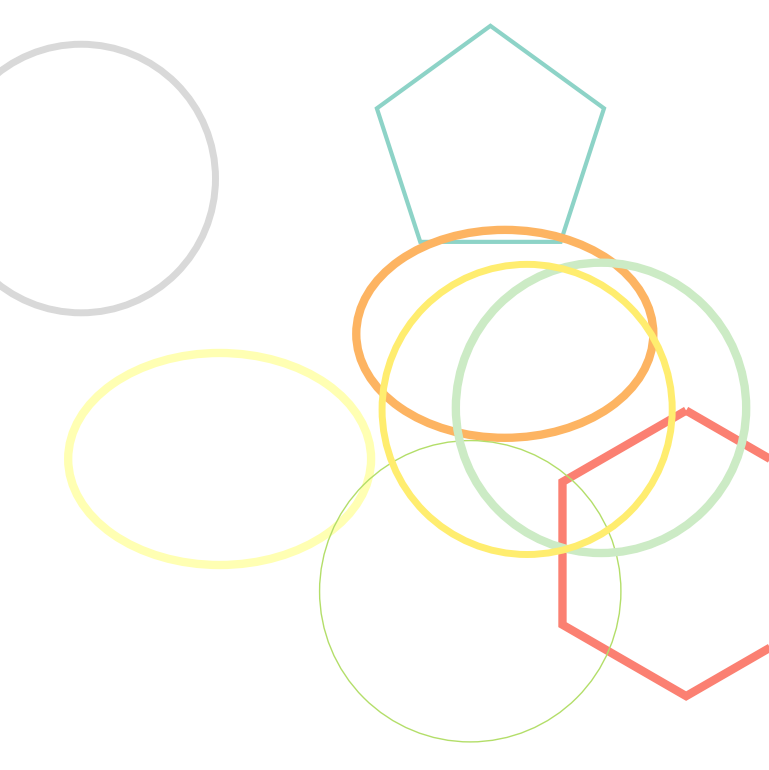[{"shape": "pentagon", "thickness": 1.5, "radius": 0.78, "center": [0.637, 0.811]}, {"shape": "oval", "thickness": 3, "radius": 0.98, "center": [0.285, 0.404]}, {"shape": "hexagon", "thickness": 3, "radius": 0.93, "center": [0.891, 0.281]}, {"shape": "oval", "thickness": 3, "radius": 0.96, "center": [0.656, 0.566]}, {"shape": "circle", "thickness": 0.5, "radius": 0.98, "center": [0.611, 0.232]}, {"shape": "circle", "thickness": 2.5, "radius": 0.87, "center": [0.105, 0.768]}, {"shape": "circle", "thickness": 3, "radius": 0.94, "center": [0.781, 0.47]}, {"shape": "circle", "thickness": 2.5, "radius": 0.94, "center": [0.685, 0.468]}]